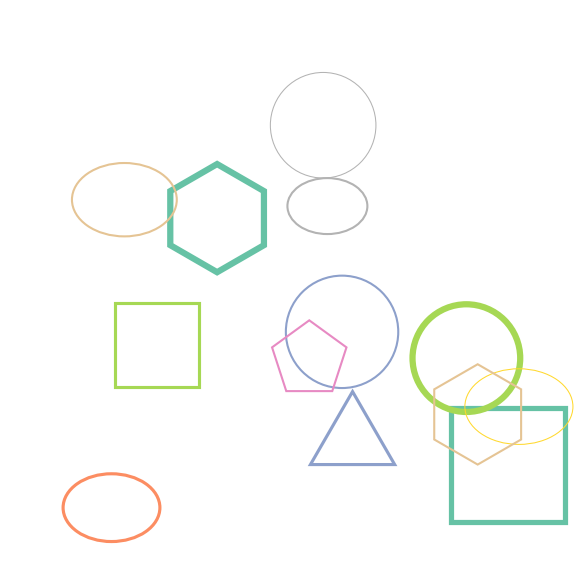[{"shape": "hexagon", "thickness": 3, "radius": 0.47, "center": [0.376, 0.621]}, {"shape": "square", "thickness": 2.5, "radius": 0.49, "center": [0.879, 0.194]}, {"shape": "oval", "thickness": 1.5, "radius": 0.42, "center": [0.193, 0.12]}, {"shape": "triangle", "thickness": 1.5, "radius": 0.42, "center": [0.61, 0.237]}, {"shape": "circle", "thickness": 1, "radius": 0.49, "center": [0.592, 0.425]}, {"shape": "pentagon", "thickness": 1, "radius": 0.34, "center": [0.536, 0.377]}, {"shape": "circle", "thickness": 3, "radius": 0.47, "center": [0.808, 0.379]}, {"shape": "square", "thickness": 1.5, "radius": 0.37, "center": [0.272, 0.402]}, {"shape": "oval", "thickness": 0.5, "radius": 0.47, "center": [0.899, 0.295]}, {"shape": "oval", "thickness": 1, "radius": 0.45, "center": [0.215, 0.653]}, {"shape": "hexagon", "thickness": 1, "radius": 0.43, "center": [0.827, 0.282]}, {"shape": "circle", "thickness": 0.5, "radius": 0.46, "center": [0.56, 0.782]}, {"shape": "oval", "thickness": 1, "radius": 0.35, "center": [0.567, 0.642]}]